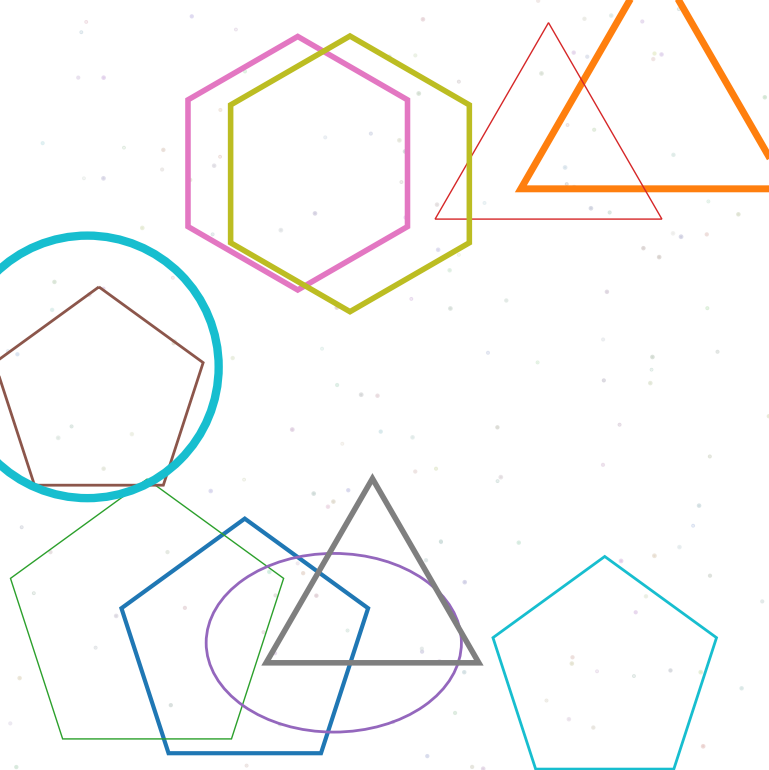[{"shape": "pentagon", "thickness": 1.5, "radius": 0.84, "center": [0.318, 0.158]}, {"shape": "triangle", "thickness": 2.5, "radius": 1.0, "center": [0.85, 0.855]}, {"shape": "pentagon", "thickness": 0.5, "radius": 0.93, "center": [0.191, 0.191]}, {"shape": "triangle", "thickness": 0.5, "radius": 0.85, "center": [0.712, 0.8]}, {"shape": "oval", "thickness": 1, "radius": 0.83, "center": [0.433, 0.165]}, {"shape": "pentagon", "thickness": 1, "radius": 0.71, "center": [0.128, 0.485]}, {"shape": "hexagon", "thickness": 2, "radius": 0.82, "center": [0.387, 0.788]}, {"shape": "triangle", "thickness": 2, "radius": 0.8, "center": [0.484, 0.219]}, {"shape": "hexagon", "thickness": 2, "radius": 0.89, "center": [0.455, 0.774]}, {"shape": "pentagon", "thickness": 1, "radius": 0.76, "center": [0.785, 0.125]}, {"shape": "circle", "thickness": 3, "radius": 0.85, "center": [0.113, 0.524]}]